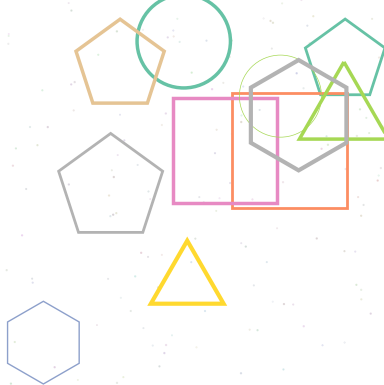[{"shape": "pentagon", "thickness": 2, "radius": 0.54, "center": [0.897, 0.842]}, {"shape": "circle", "thickness": 2.5, "radius": 0.61, "center": [0.477, 0.893]}, {"shape": "square", "thickness": 2, "radius": 0.74, "center": [0.752, 0.609]}, {"shape": "hexagon", "thickness": 1, "radius": 0.54, "center": [0.113, 0.11]}, {"shape": "square", "thickness": 2.5, "radius": 0.68, "center": [0.585, 0.609]}, {"shape": "circle", "thickness": 0.5, "radius": 0.53, "center": [0.728, 0.75]}, {"shape": "triangle", "thickness": 2.5, "radius": 0.67, "center": [0.893, 0.706]}, {"shape": "triangle", "thickness": 3, "radius": 0.55, "center": [0.486, 0.266]}, {"shape": "pentagon", "thickness": 2.5, "radius": 0.6, "center": [0.312, 0.83]}, {"shape": "pentagon", "thickness": 2, "radius": 0.71, "center": [0.287, 0.511]}, {"shape": "hexagon", "thickness": 3, "radius": 0.72, "center": [0.776, 0.701]}]